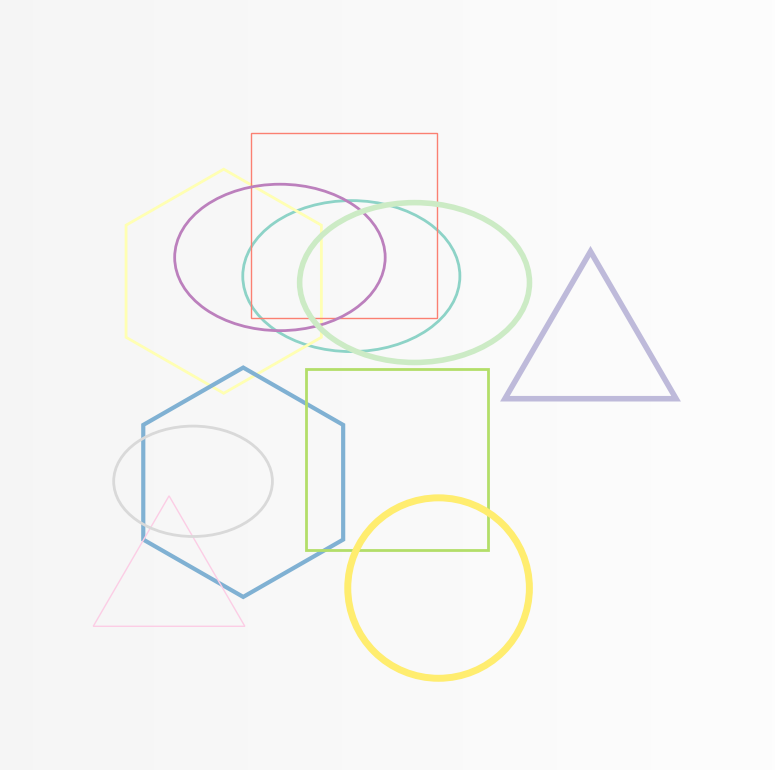[{"shape": "oval", "thickness": 1, "radius": 0.7, "center": [0.453, 0.641]}, {"shape": "hexagon", "thickness": 1, "radius": 0.73, "center": [0.289, 0.635]}, {"shape": "triangle", "thickness": 2, "radius": 0.64, "center": [0.762, 0.546]}, {"shape": "square", "thickness": 0.5, "radius": 0.6, "center": [0.444, 0.708]}, {"shape": "hexagon", "thickness": 1.5, "radius": 0.74, "center": [0.314, 0.374]}, {"shape": "square", "thickness": 1, "radius": 0.59, "center": [0.512, 0.403]}, {"shape": "triangle", "thickness": 0.5, "radius": 0.56, "center": [0.218, 0.243]}, {"shape": "oval", "thickness": 1, "radius": 0.51, "center": [0.249, 0.375]}, {"shape": "oval", "thickness": 1, "radius": 0.68, "center": [0.361, 0.666]}, {"shape": "oval", "thickness": 2, "radius": 0.74, "center": [0.535, 0.633]}, {"shape": "circle", "thickness": 2.5, "radius": 0.59, "center": [0.566, 0.236]}]